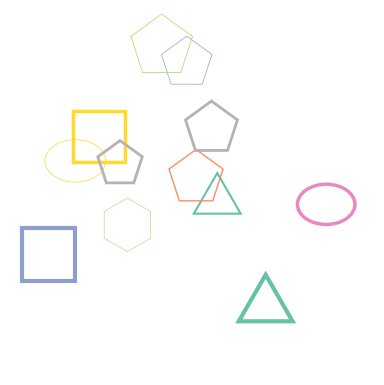[{"shape": "triangle", "thickness": 1.5, "radius": 0.35, "center": [0.564, 0.48]}, {"shape": "triangle", "thickness": 3, "radius": 0.4, "center": [0.69, 0.206]}, {"shape": "pentagon", "thickness": 1, "radius": 0.37, "center": [0.509, 0.538]}, {"shape": "pentagon", "thickness": 0.5, "radius": 0.34, "center": [0.485, 0.837]}, {"shape": "square", "thickness": 3, "radius": 0.34, "center": [0.127, 0.34]}, {"shape": "oval", "thickness": 2.5, "radius": 0.37, "center": [0.847, 0.469]}, {"shape": "pentagon", "thickness": 0.5, "radius": 0.42, "center": [0.42, 0.879]}, {"shape": "square", "thickness": 2.5, "radius": 0.34, "center": [0.257, 0.646]}, {"shape": "oval", "thickness": 0.5, "radius": 0.39, "center": [0.196, 0.582]}, {"shape": "hexagon", "thickness": 0.5, "radius": 0.35, "center": [0.331, 0.416]}, {"shape": "pentagon", "thickness": 2, "radius": 0.3, "center": [0.312, 0.574]}, {"shape": "pentagon", "thickness": 2, "radius": 0.35, "center": [0.549, 0.667]}]